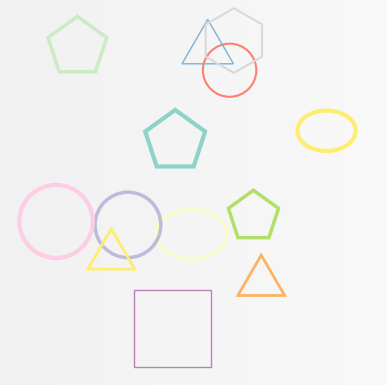[{"shape": "pentagon", "thickness": 3, "radius": 0.41, "center": [0.452, 0.633]}, {"shape": "oval", "thickness": 1.5, "radius": 0.46, "center": [0.494, 0.392]}, {"shape": "circle", "thickness": 2.5, "radius": 0.42, "center": [0.33, 0.416]}, {"shape": "circle", "thickness": 1.5, "radius": 0.34, "center": [0.593, 0.818]}, {"shape": "triangle", "thickness": 1, "radius": 0.38, "center": [0.536, 0.873]}, {"shape": "triangle", "thickness": 2, "radius": 0.35, "center": [0.674, 0.267]}, {"shape": "pentagon", "thickness": 2.5, "radius": 0.34, "center": [0.654, 0.438]}, {"shape": "circle", "thickness": 3, "radius": 0.47, "center": [0.145, 0.425]}, {"shape": "hexagon", "thickness": 1.5, "radius": 0.42, "center": [0.603, 0.895]}, {"shape": "square", "thickness": 1, "radius": 0.5, "center": [0.446, 0.147]}, {"shape": "pentagon", "thickness": 2.5, "radius": 0.4, "center": [0.2, 0.878]}, {"shape": "oval", "thickness": 3, "radius": 0.38, "center": [0.843, 0.66]}, {"shape": "triangle", "thickness": 2, "radius": 0.35, "center": [0.287, 0.336]}]